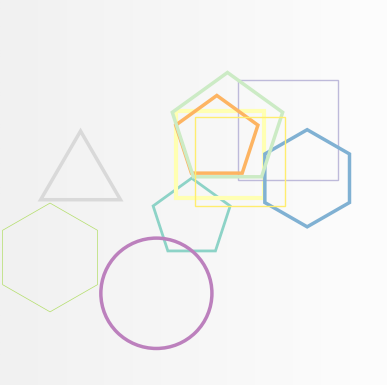[{"shape": "pentagon", "thickness": 2, "radius": 0.52, "center": [0.495, 0.433]}, {"shape": "square", "thickness": 3, "radius": 0.56, "center": [0.568, 0.598]}, {"shape": "square", "thickness": 1, "radius": 0.65, "center": [0.744, 0.662]}, {"shape": "hexagon", "thickness": 2.5, "radius": 0.63, "center": [0.793, 0.537]}, {"shape": "pentagon", "thickness": 2.5, "radius": 0.56, "center": [0.56, 0.64]}, {"shape": "hexagon", "thickness": 0.5, "radius": 0.71, "center": [0.129, 0.331]}, {"shape": "triangle", "thickness": 2.5, "radius": 0.59, "center": [0.208, 0.541]}, {"shape": "circle", "thickness": 2.5, "radius": 0.72, "center": [0.404, 0.238]}, {"shape": "pentagon", "thickness": 2.5, "radius": 0.75, "center": [0.587, 0.662]}, {"shape": "square", "thickness": 1, "radius": 0.58, "center": [0.619, 0.58]}]